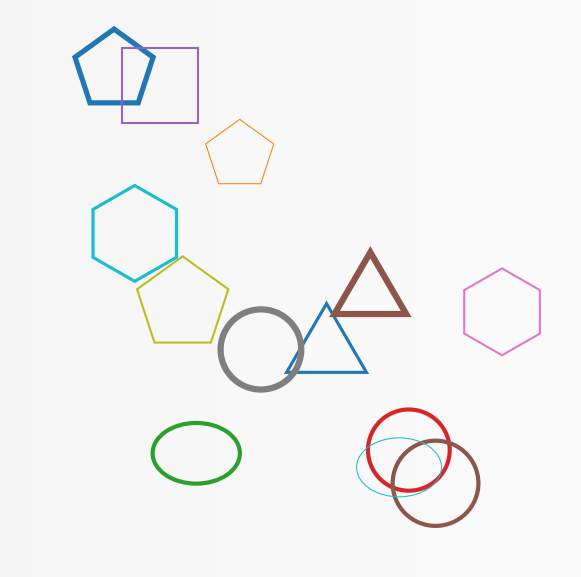[{"shape": "pentagon", "thickness": 2.5, "radius": 0.35, "center": [0.196, 0.878]}, {"shape": "triangle", "thickness": 1.5, "radius": 0.4, "center": [0.562, 0.394]}, {"shape": "pentagon", "thickness": 0.5, "radius": 0.31, "center": [0.412, 0.731]}, {"shape": "oval", "thickness": 2, "radius": 0.38, "center": [0.338, 0.214]}, {"shape": "circle", "thickness": 2, "radius": 0.35, "center": [0.703, 0.22]}, {"shape": "square", "thickness": 1, "radius": 0.33, "center": [0.275, 0.851]}, {"shape": "triangle", "thickness": 3, "radius": 0.36, "center": [0.637, 0.491]}, {"shape": "circle", "thickness": 2, "radius": 0.37, "center": [0.749, 0.162]}, {"shape": "hexagon", "thickness": 1, "radius": 0.38, "center": [0.864, 0.459]}, {"shape": "circle", "thickness": 3, "radius": 0.35, "center": [0.449, 0.394]}, {"shape": "pentagon", "thickness": 1, "radius": 0.41, "center": [0.314, 0.473]}, {"shape": "hexagon", "thickness": 1.5, "radius": 0.41, "center": [0.232, 0.595]}, {"shape": "oval", "thickness": 0.5, "radius": 0.36, "center": [0.687, 0.19]}]